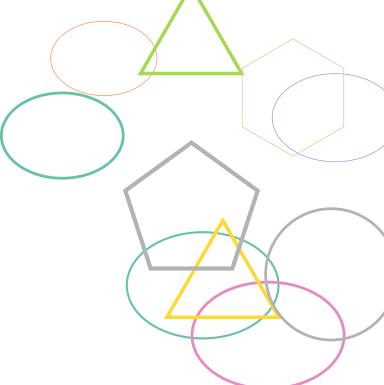[{"shape": "oval", "thickness": 2, "radius": 0.79, "center": [0.162, 0.648]}, {"shape": "oval", "thickness": 1.5, "radius": 0.99, "center": [0.526, 0.259]}, {"shape": "oval", "thickness": 0.5, "radius": 0.69, "center": [0.27, 0.848]}, {"shape": "oval", "thickness": 0.5, "radius": 0.82, "center": [0.87, 0.694]}, {"shape": "oval", "thickness": 2, "radius": 0.99, "center": [0.696, 0.129]}, {"shape": "triangle", "thickness": 2.5, "radius": 0.76, "center": [0.496, 0.885]}, {"shape": "triangle", "thickness": 2.5, "radius": 0.84, "center": [0.579, 0.26]}, {"shape": "hexagon", "thickness": 0.5, "radius": 0.76, "center": [0.761, 0.747]}, {"shape": "circle", "thickness": 2, "radius": 0.85, "center": [0.861, 0.287]}, {"shape": "pentagon", "thickness": 3, "radius": 0.9, "center": [0.497, 0.449]}]